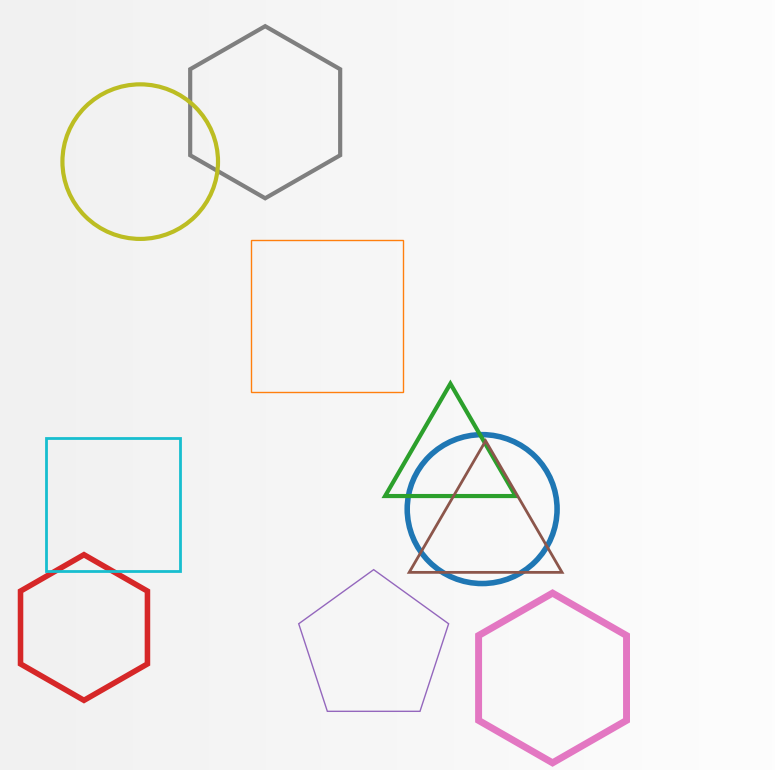[{"shape": "circle", "thickness": 2, "radius": 0.48, "center": [0.622, 0.339]}, {"shape": "square", "thickness": 0.5, "radius": 0.49, "center": [0.422, 0.59]}, {"shape": "triangle", "thickness": 1.5, "radius": 0.49, "center": [0.581, 0.404]}, {"shape": "hexagon", "thickness": 2, "radius": 0.47, "center": [0.108, 0.185]}, {"shape": "pentagon", "thickness": 0.5, "radius": 0.51, "center": [0.482, 0.158]}, {"shape": "triangle", "thickness": 1, "radius": 0.57, "center": [0.627, 0.314]}, {"shape": "hexagon", "thickness": 2.5, "radius": 0.55, "center": [0.713, 0.12]}, {"shape": "hexagon", "thickness": 1.5, "radius": 0.56, "center": [0.342, 0.854]}, {"shape": "circle", "thickness": 1.5, "radius": 0.5, "center": [0.181, 0.79]}, {"shape": "square", "thickness": 1, "radius": 0.43, "center": [0.146, 0.345]}]